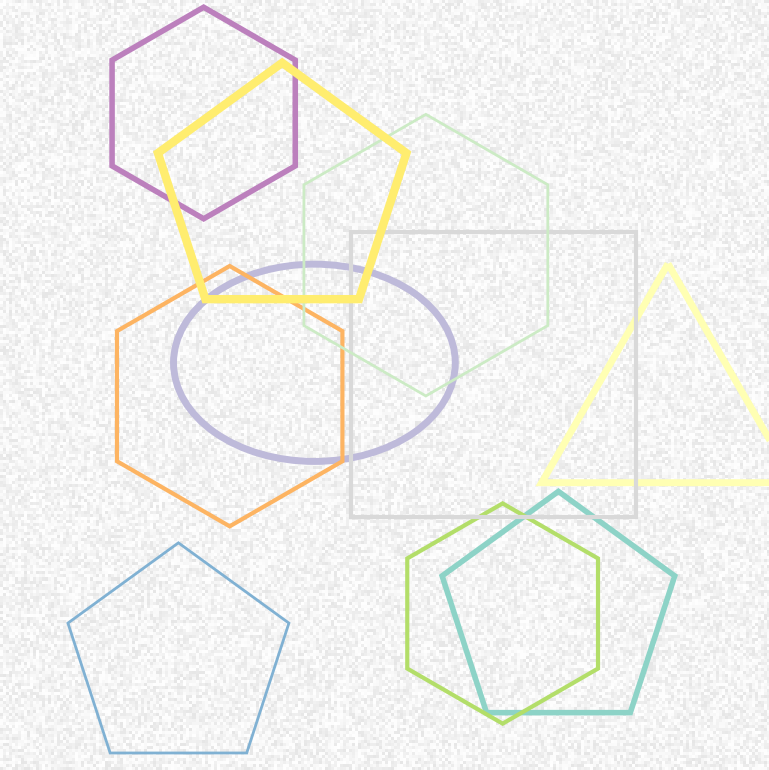[{"shape": "pentagon", "thickness": 2, "radius": 0.79, "center": [0.725, 0.203]}, {"shape": "triangle", "thickness": 2.5, "radius": 0.95, "center": [0.868, 0.468]}, {"shape": "oval", "thickness": 2.5, "radius": 0.91, "center": [0.408, 0.529]}, {"shape": "pentagon", "thickness": 1, "radius": 0.75, "center": [0.232, 0.144]}, {"shape": "hexagon", "thickness": 1.5, "radius": 0.85, "center": [0.298, 0.485]}, {"shape": "hexagon", "thickness": 1.5, "radius": 0.72, "center": [0.653, 0.203]}, {"shape": "square", "thickness": 1.5, "radius": 0.92, "center": [0.641, 0.514]}, {"shape": "hexagon", "thickness": 2, "radius": 0.69, "center": [0.265, 0.853]}, {"shape": "hexagon", "thickness": 1, "radius": 0.91, "center": [0.553, 0.669]}, {"shape": "pentagon", "thickness": 3, "radius": 0.85, "center": [0.366, 0.749]}]